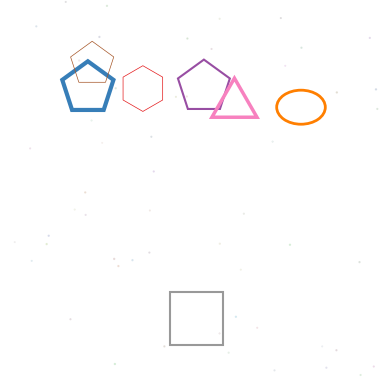[{"shape": "hexagon", "thickness": 0.5, "radius": 0.3, "center": [0.371, 0.77]}, {"shape": "pentagon", "thickness": 3, "radius": 0.35, "center": [0.228, 0.771]}, {"shape": "pentagon", "thickness": 1.5, "radius": 0.35, "center": [0.53, 0.774]}, {"shape": "oval", "thickness": 2, "radius": 0.32, "center": [0.782, 0.722]}, {"shape": "pentagon", "thickness": 0.5, "radius": 0.29, "center": [0.239, 0.834]}, {"shape": "triangle", "thickness": 2.5, "radius": 0.34, "center": [0.609, 0.729]}, {"shape": "square", "thickness": 1.5, "radius": 0.34, "center": [0.511, 0.174]}]